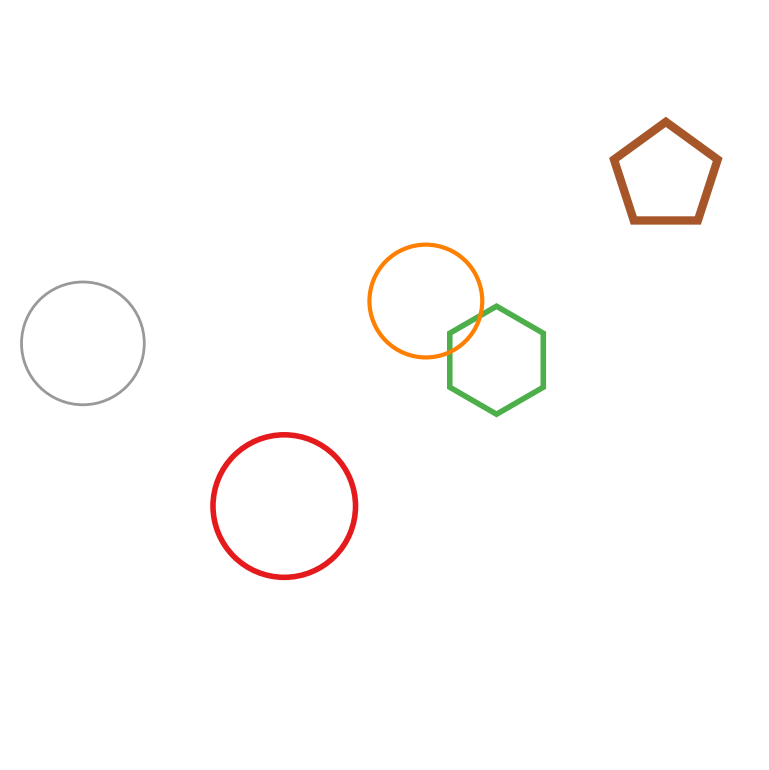[{"shape": "circle", "thickness": 2, "radius": 0.46, "center": [0.369, 0.343]}, {"shape": "hexagon", "thickness": 2, "radius": 0.35, "center": [0.645, 0.532]}, {"shape": "circle", "thickness": 1.5, "radius": 0.37, "center": [0.553, 0.609]}, {"shape": "pentagon", "thickness": 3, "radius": 0.35, "center": [0.865, 0.771]}, {"shape": "circle", "thickness": 1, "radius": 0.4, "center": [0.108, 0.554]}]